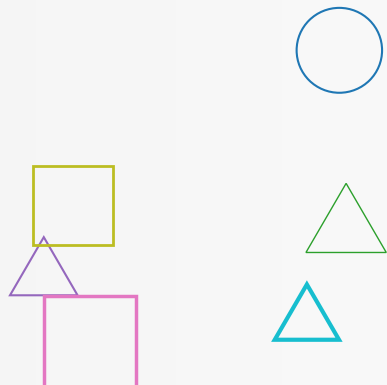[{"shape": "circle", "thickness": 1.5, "radius": 0.55, "center": [0.876, 0.869]}, {"shape": "triangle", "thickness": 1, "radius": 0.6, "center": [0.893, 0.404]}, {"shape": "triangle", "thickness": 1.5, "radius": 0.5, "center": [0.113, 0.283]}, {"shape": "square", "thickness": 2.5, "radius": 0.59, "center": [0.232, 0.111]}, {"shape": "square", "thickness": 2, "radius": 0.51, "center": [0.189, 0.465]}, {"shape": "triangle", "thickness": 3, "radius": 0.48, "center": [0.792, 0.165]}]